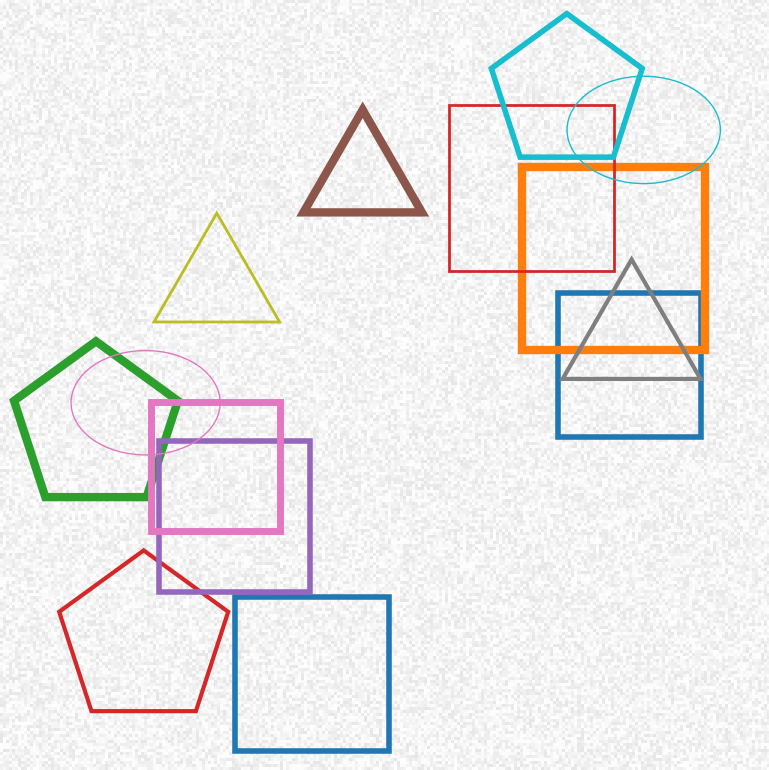[{"shape": "square", "thickness": 2, "radius": 0.5, "center": [0.405, 0.124]}, {"shape": "square", "thickness": 2, "radius": 0.47, "center": [0.818, 0.526]}, {"shape": "square", "thickness": 3, "radius": 0.59, "center": [0.797, 0.664]}, {"shape": "pentagon", "thickness": 3, "radius": 0.56, "center": [0.125, 0.445]}, {"shape": "pentagon", "thickness": 1.5, "radius": 0.58, "center": [0.187, 0.17]}, {"shape": "square", "thickness": 1, "radius": 0.54, "center": [0.69, 0.756]}, {"shape": "square", "thickness": 2, "radius": 0.49, "center": [0.304, 0.329]}, {"shape": "triangle", "thickness": 3, "radius": 0.44, "center": [0.471, 0.769]}, {"shape": "oval", "thickness": 0.5, "radius": 0.48, "center": [0.189, 0.477]}, {"shape": "square", "thickness": 2.5, "radius": 0.42, "center": [0.279, 0.395]}, {"shape": "triangle", "thickness": 1.5, "radius": 0.52, "center": [0.82, 0.56]}, {"shape": "triangle", "thickness": 1, "radius": 0.47, "center": [0.282, 0.629]}, {"shape": "oval", "thickness": 0.5, "radius": 0.5, "center": [0.836, 0.831]}, {"shape": "pentagon", "thickness": 2, "radius": 0.52, "center": [0.736, 0.879]}]